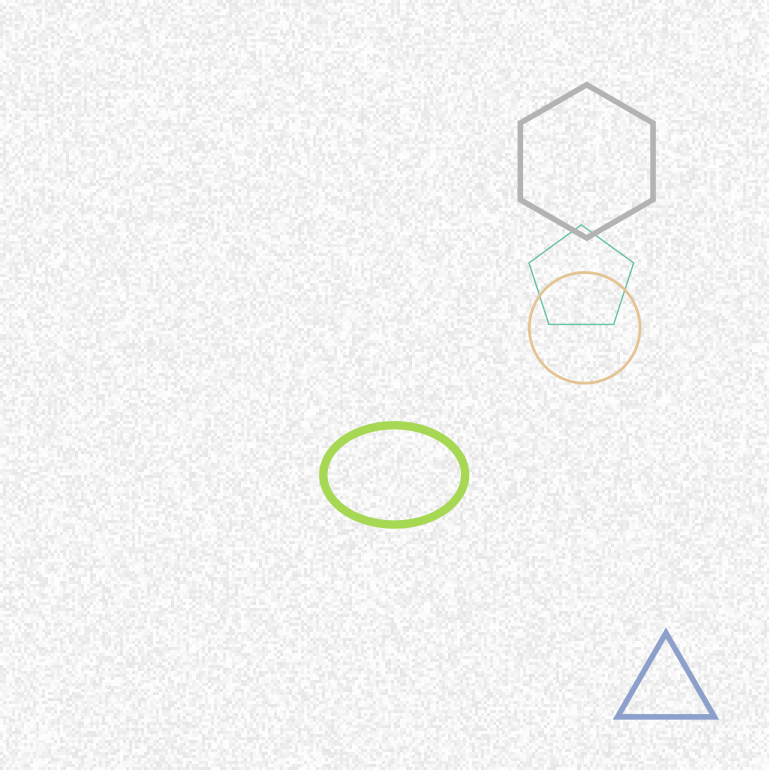[{"shape": "pentagon", "thickness": 0.5, "radius": 0.36, "center": [0.755, 0.636]}, {"shape": "triangle", "thickness": 2, "radius": 0.36, "center": [0.865, 0.105]}, {"shape": "oval", "thickness": 3, "radius": 0.46, "center": [0.512, 0.383]}, {"shape": "circle", "thickness": 1, "radius": 0.36, "center": [0.759, 0.574]}, {"shape": "hexagon", "thickness": 2, "radius": 0.5, "center": [0.762, 0.79]}]